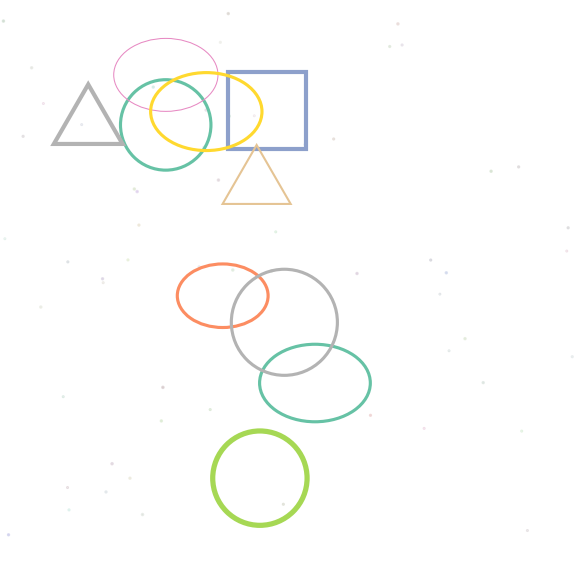[{"shape": "circle", "thickness": 1.5, "radius": 0.39, "center": [0.287, 0.783]}, {"shape": "oval", "thickness": 1.5, "radius": 0.48, "center": [0.545, 0.336]}, {"shape": "oval", "thickness": 1.5, "radius": 0.39, "center": [0.386, 0.487]}, {"shape": "square", "thickness": 2, "radius": 0.34, "center": [0.462, 0.808]}, {"shape": "oval", "thickness": 0.5, "radius": 0.45, "center": [0.287, 0.869]}, {"shape": "circle", "thickness": 2.5, "radius": 0.41, "center": [0.45, 0.171]}, {"shape": "oval", "thickness": 1.5, "radius": 0.48, "center": [0.357, 0.806]}, {"shape": "triangle", "thickness": 1, "radius": 0.34, "center": [0.444, 0.68]}, {"shape": "triangle", "thickness": 2, "radius": 0.34, "center": [0.153, 0.784]}, {"shape": "circle", "thickness": 1.5, "radius": 0.46, "center": [0.492, 0.441]}]